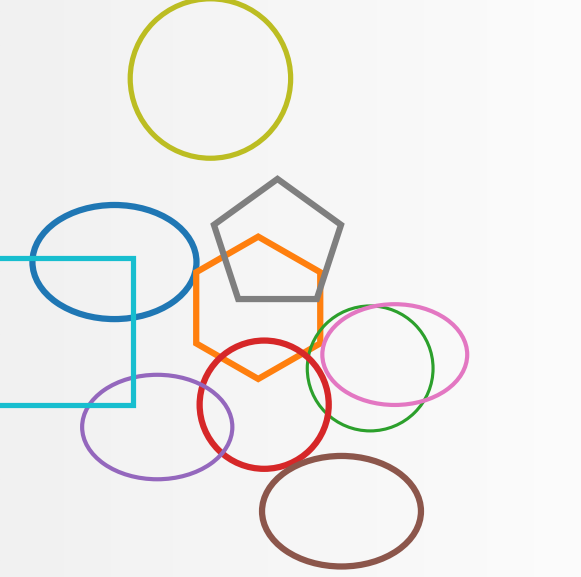[{"shape": "oval", "thickness": 3, "radius": 0.71, "center": [0.197, 0.545]}, {"shape": "hexagon", "thickness": 3, "radius": 0.62, "center": [0.444, 0.466]}, {"shape": "circle", "thickness": 1.5, "radius": 0.54, "center": [0.637, 0.361]}, {"shape": "circle", "thickness": 3, "radius": 0.56, "center": [0.455, 0.298]}, {"shape": "oval", "thickness": 2, "radius": 0.65, "center": [0.271, 0.26]}, {"shape": "oval", "thickness": 3, "radius": 0.68, "center": [0.588, 0.114]}, {"shape": "oval", "thickness": 2, "radius": 0.62, "center": [0.679, 0.385]}, {"shape": "pentagon", "thickness": 3, "radius": 0.57, "center": [0.477, 0.574]}, {"shape": "circle", "thickness": 2.5, "radius": 0.69, "center": [0.362, 0.863]}, {"shape": "square", "thickness": 2.5, "radius": 0.63, "center": [0.103, 0.425]}]